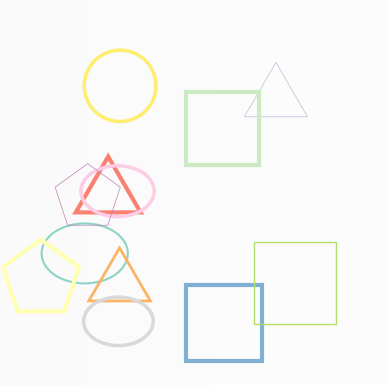[{"shape": "oval", "thickness": 1.5, "radius": 0.56, "center": [0.219, 0.342]}, {"shape": "pentagon", "thickness": 3, "radius": 0.51, "center": [0.106, 0.275]}, {"shape": "triangle", "thickness": 0.5, "radius": 0.47, "center": [0.712, 0.744]}, {"shape": "triangle", "thickness": 3, "radius": 0.48, "center": [0.279, 0.497]}, {"shape": "square", "thickness": 3, "radius": 0.49, "center": [0.579, 0.162]}, {"shape": "triangle", "thickness": 2, "radius": 0.46, "center": [0.309, 0.264]}, {"shape": "square", "thickness": 1, "radius": 0.53, "center": [0.762, 0.264]}, {"shape": "oval", "thickness": 2.5, "radius": 0.47, "center": [0.303, 0.503]}, {"shape": "oval", "thickness": 2.5, "radius": 0.45, "center": [0.306, 0.165]}, {"shape": "pentagon", "thickness": 0.5, "radius": 0.44, "center": [0.226, 0.487]}, {"shape": "square", "thickness": 3, "radius": 0.47, "center": [0.574, 0.666]}, {"shape": "circle", "thickness": 2.5, "radius": 0.46, "center": [0.31, 0.777]}]